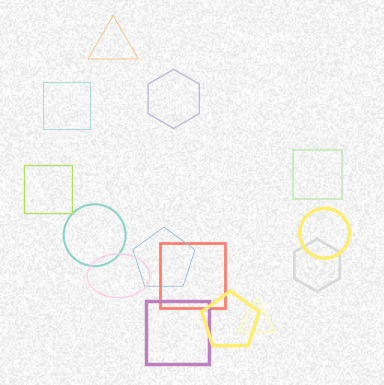[{"shape": "circle", "thickness": 1.5, "radius": 0.4, "center": [0.246, 0.389]}, {"shape": "square", "thickness": 0.5, "radius": 0.3, "center": [0.173, 0.726]}, {"shape": "triangle", "thickness": 1, "radius": 0.29, "center": [0.667, 0.167]}, {"shape": "hexagon", "thickness": 1, "radius": 0.38, "center": [0.451, 0.743]}, {"shape": "square", "thickness": 2, "radius": 0.42, "center": [0.5, 0.284]}, {"shape": "pentagon", "thickness": 0.5, "radius": 0.42, "center": [0.426, 0.325]}, {"shape": "triangle", "thickness": 0.5, "radius": 0.38, "center": [0.294, 0.884]}, {"shape": "square", "thickness": 1, "radius": 0.31, "center": [0.124, 0.509]}, {"shape": "oval", "thickness": 1, "radius": 0.41, "center": [0.308, 0.284]}, {"shape": "hexagon", "thickness": 2, "radius": 0.34, "center": [0.824, 0.311]}, {"shape": "square", "thickness": 2.5, "radius": 0.41, "center": [0.461, 0.137]}, {"shape": "square", "thickness": 1.5, "radius": 0.32, "center": [0.824, 0.547]}, {"shape": "circle", "thickness": 2.5, "radius": 0.32, "center": [0.843, 0.394]}, {"shape": "pentagon", "thickness": 2.5, "radius": 0.39, "center": [0.599, 0.166]}]